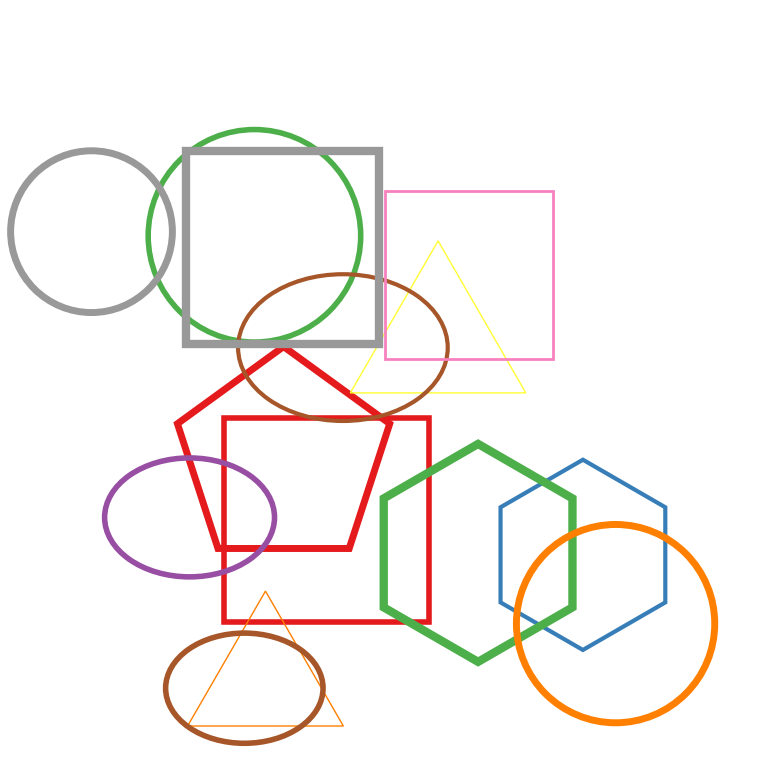[{"shape": "pentagon", "thickness": 2.5, "radius": 0.72, "center": [0.368, 0.405]}, {"shape": "square", "thickness": 2, "radius": 0.66, "center": [0.424, 0.325]}, {"shape": "hexagon", "thickness": 1.5, "radius": 0.62, "center": [0.757, 0.279]}, {"shape": "circle", "thickness": 2, "radius": 0.69, "center": [0.33, 0.694]}, {"shape": "hexagon", "thickness": 3, "radius": 0.71, "center": [0.621, 0.282]}, {"shape": "oval", "thickness": 2, "radius": 0.55, "center": [0.246, 0.328]}, {"shape": "triangle", "thickness": 0.5, "radius": 0.58, "center": [0.345, 0.116]}, {"shape": "circle", "thickness": 2.5, "radius": 0.64, "center": [0.799, 0.19]}, {"shape": "triangle", "thickness": 0.5, "radius": 0.66, "center": [0.569, 0.556]}, {"shape": "oval", "thickness": 2, "radius": 0.51, "center": [0.317, 0.106]}, {"shape": "oval", "thickness": 1.5, "radius": 0.68, "center": [0.445, 0.549]}, {"shape": "square", "thickness": 1, "radius": 0.54, "center": [0.609, 0.643]}, {"shape": "circle", "thickness": 2.5, "radius": 0.53, "center": [0.119, 0.699]}, {"shape": "square", "thickness": 3, "radius": 0.63, "center": [0.367, 0.678]}]